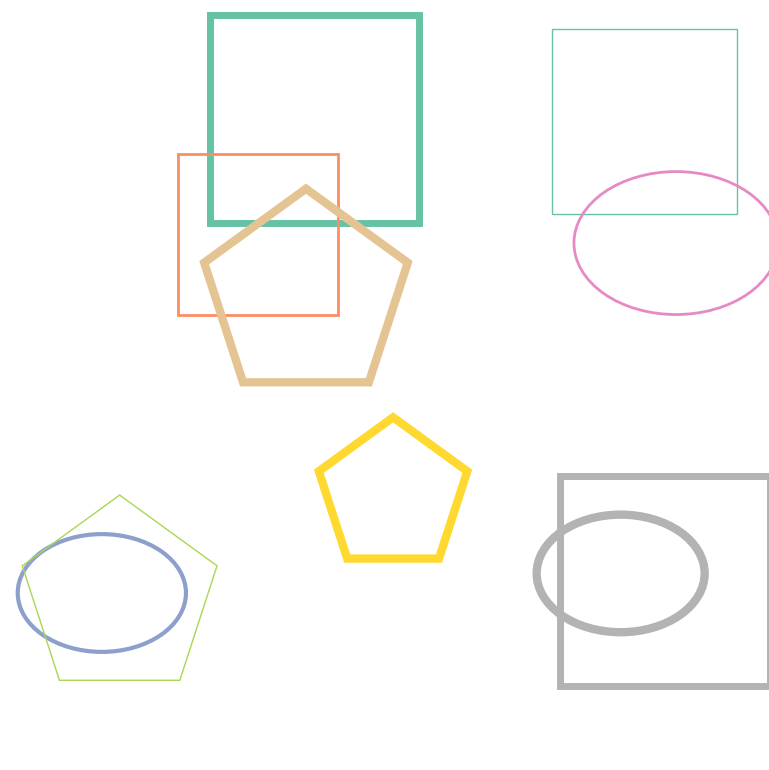[{"shape": "square", "thickness": 0.5, "radius": 0.6, "center": [0.837, 0.842]}, {"shape": "square", "thickness": 2.5, "radius": 0.68, "center": [0.409, 0.846]}, {"shape": "square", "thickness": 1, "radius": 0.52, "center": [0.335, 0.695]}, {"shape": "oval", "thickness": 1.5, "radius": 0.55, "center": [0.132, 0.23]}, {"shape": "oval", "thickness": 1, "radius": 0.66, "center": [0.878, 0.684]}, {"shape": "pentagon", "thickness": 0.5, "radius": 0.66, "center": [0.155, 0.224]}, {"shape": "pentagon", "thickness": 3, "radius": 0.51, "center": [0.51, 0.357]}, {"shape": "pentagon", "thickness": 3, "radius": 0.69, "center": [0.397, 0.616]}, {"shape": "oval", "thickness": 3, "radius": 0.55, "center": [0.806, 0.255]}, {"shape": "square", "thickness": 2.5, "radius": 0.68, "center": [0.863, 0.245]}]